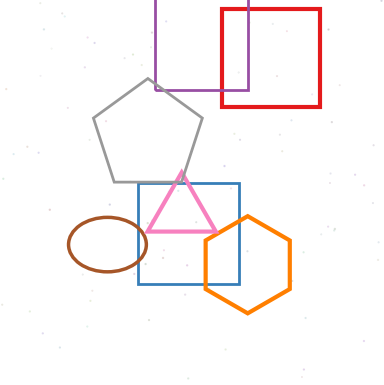[{"shape": "square", "thickness": 3, "radius": 0.64, "center": [0.704, 0.85]}, {"shape": "square", "thickness": 2, "radius": 0.65, "center": [0.49, 0.393]}, {"shape": "square", "thickness": 2, "radius": 0.6, "center": [0.523, 0.886]}, {"shape": "hexagon", "thickness": 3, "radius": 0.63, "center": [0.643, 0.312]}, {"shape": "oval", "thickness": 2.5, "radius": 0.51, "center": [0.279, 0.365]}, {"shape": "triangle", "thickness": 3, "radius": 0.51, "center": [0.472, 0.45]}, {"shape": "pentagon", "thickness": 2, "radius": 0.74, "center": [0.384, 0.647]}]